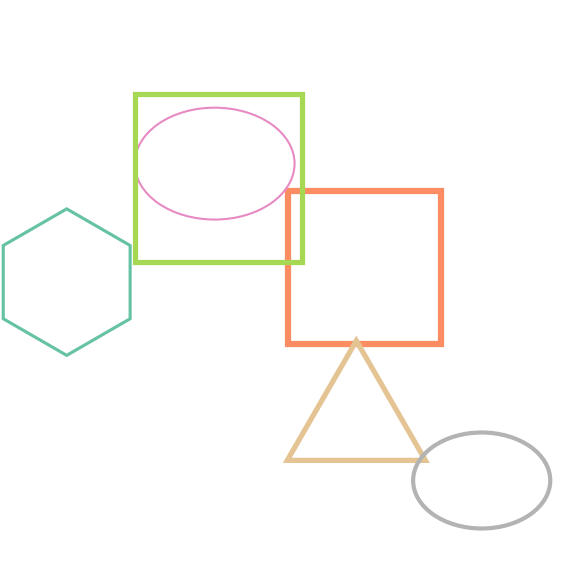[{"shape": "hexagon", "thickness": 1.5, "radius": 0.63, "center": [0.115, 0.511]}, {"shape": "square", "thickness": 3, "radius": 0.66, "center": [0.631, 0.536]}, {"shape": "oval", "thickness": 1, "radius": 0.69, "center": [0.372, 0.716]}, {"shape": "square", "thickness": 2.5, "radius": 0.73, "center": [0.378, 0.691]}, {"shape": "triangle", "thickness": 2.5, "radius": 0.69, "center": [0.617, 0.271]}, {"shape": "oval", "thickness": 2, "radius": 0.59, "center": [0.834, 0.167]}]